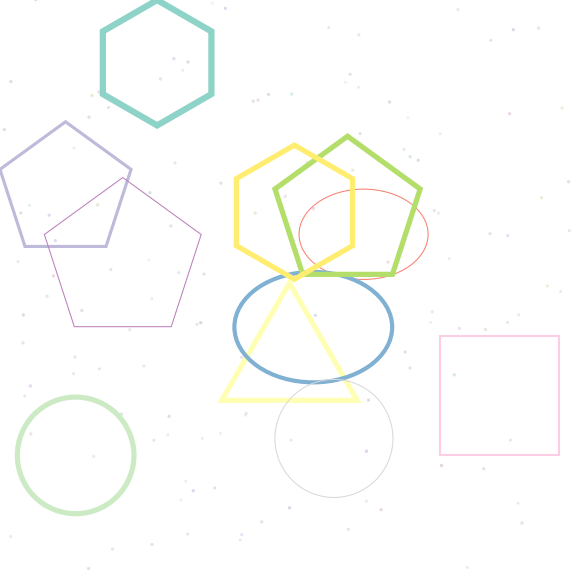[{"shape": "hexagon", "thickness": 3, "radius": 0.54, "center": [0.272, 0.89]}, {"shape": "triangle", "thickness": 2.5, "radius": 0.68, "center": [0.501, 0.374]}, {"shape": "pentagon", "thickness": 1.5, "radius": 0.6, "center": [0.113, 0.669]}, {"shape": "oval", "thickness": 0.5, "radius": 0.56, "center": [0.63, 0.593]}, {"shape": "oval", "thickness": 2, "radius": 0.68, "center": [0.543, 0.433]}, {"shape": "pentagon", "thickness": 2.5, "radius": 0.66, "center": [0.602, 0.631]}, {"shape": "square", "thickness": 1, "radius": 0.51, "center": [0.865, 0.315]}, {"shape": "circle", "thickness": 0.5, "radius": 0.51, "center": [0.578, 0.24]}, {"shape": "pentagon", "thickness": 0.5, "radius": 0.71, "center": [0.213, 0.549]}, {"shape": "circle", "thickness": 2.5, "radius": 0.5, "center": [0.131, 0.211]}, {"shape": "hexagon", "thickness": 2.5, "radius": 0.58, "center": [0.51, 0.632]}]